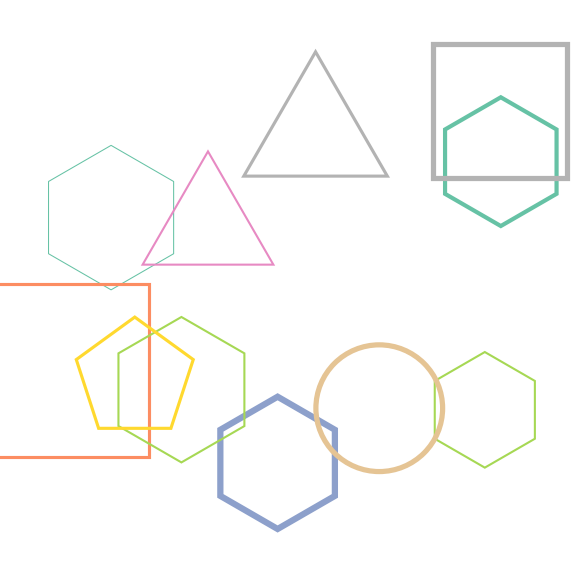[{"shape": "hexagon", "thickness": 2, "radius": 0.56, "center": [0.867, 0.719]}, {"shape": "hexagon", "thickness": 0.5, "radius": 0.63, "center": [0.192, 0.622]}, {"shape": "square", "thickness": 1.5, "radius": 0.75, "center": [0.108, 0.358]}, {"shape": "hexagon", "thickness": 3, "radius": 0.57, "center": [0.481, 0.198]}, {"shape": "triangle", "thickness": 1, "radius": 0.65, "center": [0.36, 0.606]}, {"shape": "hexagon", "thickness": 1, "radius": 0.63, "center": [0.314, 0.324]}, {"shape": "hexagon", "thickness": 1, "radius": 0.5, "center": [0.84, 0.289]}, {"shape": "pentagon", "thickness": 1.5, "radius": 0.53, "center": [0.233, 0.344]}, {"shape": "circle", "thickness": 2.5, "radius": 0.55, "center": [0.657, 0.292]}, {"shape": "triangle", "thickness": 1.5, "radius": 0.72, "center": [0.546, 0.766]}, {"shape": "square", "thickness": 2.5, "radius": 0.58, "center": [0.866, 0.807]}]